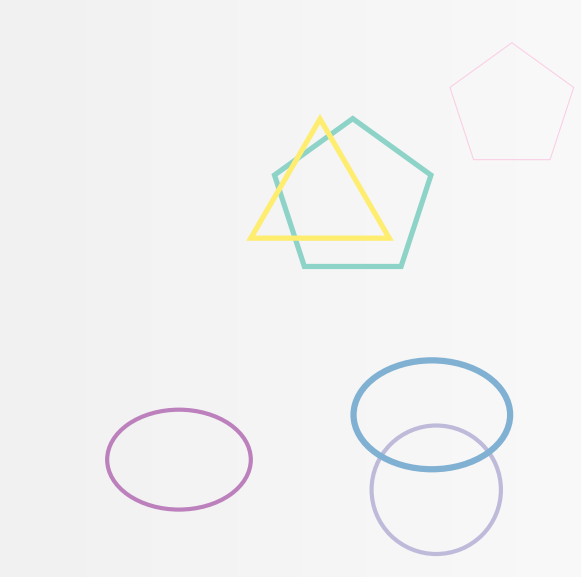[{"shape": "pentagon", "thickness": 2.5, "radius": 0.71, "center": [0.607, 0.652]}, {"shape": "circle", "thickness": 2, "radius": 0.56, "center": [0.751, 0.151]}, {"shape": "oval", "thickness": 3, "radius": 0.67, "center": [0.743, 0.281]}, {"shape": "pentagon", "thickness": 0.5, "radius": 0.56, "center": [0.881, 0.813]}, {"shape": "oval", "thickness": 2, "radius": 0.62, "center": [0.308, 0.203]}, {"shape": "triangle", "thickness": 2.5, "radius": 0.69, "center": [0.551, 0.656]}]